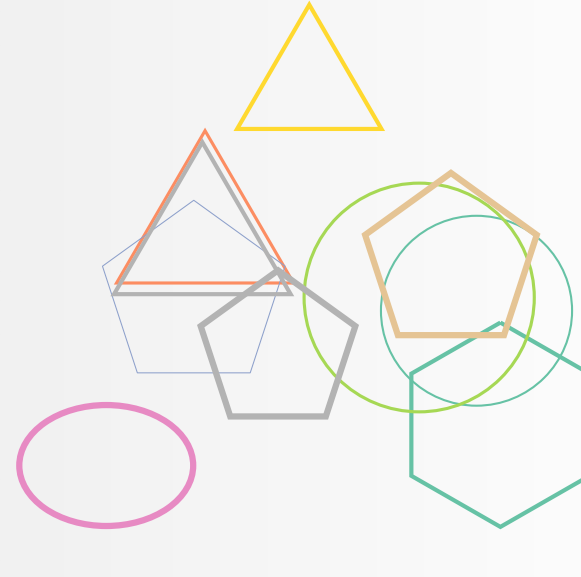[{"shape": "circle", "thickness": 1, "radius": 0.82, "center": [0.82, 0.461]}, {"shape": "hexagon", "thickness": 2, "radius": 0.88, "center": [0.861, 0.264]}, {"shape": "triangle", "thickness": 1.5, "radius": 0.88, "center": [0.353, 0.597]}, {"shape": "pentagon", "thickness": 0.5, "radius": 0.83, "center": [0.333, 0.487]}, {"shape": "oval", "thickness": 3, "radius": 0.75, "center": [0.183, 0.193]}, {"shape": "circle", "thickness": 1.5, "radius": 0.99, "center": [0.721, 0.484]}, {"shape": "triangle", "thickness": 2, "radius": 0.72, "center": [0.532, 0.848]}, {"shape": "pentagon", "thickness": 3, "radius": 0.78, "center": [0.776, 0.544]}, {"shape": "triangle", "thickness": 2, "radius": 0.88, "center": [0.348, 0.577]}, {"shape": "pentagon", "thickness": 3, "radius": 0.7, "center": [0.478, 0.391]}]